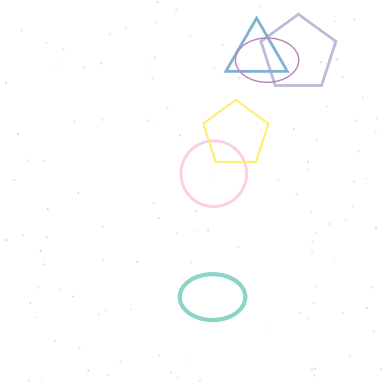[{"shape": "oval", "thickness": 3, "radius": 0.43, "center": [0.552, 0.228]}, {"shape": "pentagon", "thickness": 2, "radius": 0.51, "center": [0.775, 0.861]}, {"shape": "triangle", "thickness": 2, "radius": 0.46, "center": [0.667, 0.861]}, {"shape": "circle", "thickness": 2, "radius": 0.43, "center": [0.555, 0.549]}, {"shape": "oval", "thickness": 1, "radius": 0.41, "center": [0.694, 0.844]}, {"shape": "pentagon", "thickness": 1.5, "radius": 0.45, "center": [0.612, 0.651]}]